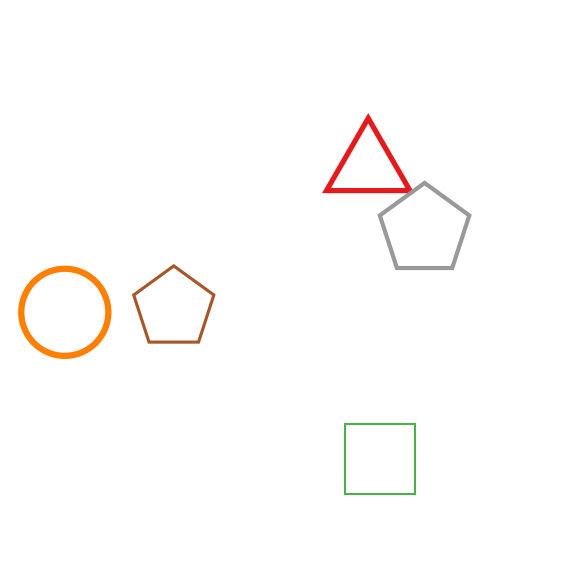[{"shape": "triangle", "thickness": 2.5, "radius": 0.42, "center": [0.638, 0.711]}, {"shape": "square", "thickness": 1, "radius": 0.3, "center": [0.658, 0.204]}, {"shape": "circle", "thickness": 3, "radius": 0.38, "center": [0.112, 0.458]}, {"shape": "pentagon", "thickness": 1.5, "radius": 0.36, "center": [0.301, 0.466]}, {"shape": "pentagon", "thickness": 2, "radius": 0.41, "center": [0.735, 0.601]}]